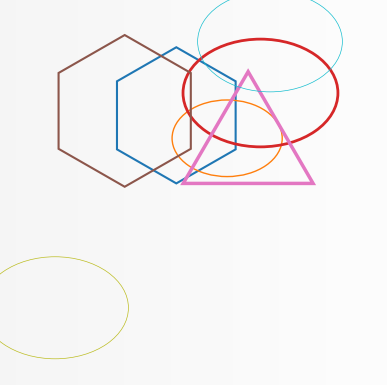[{"shape": "hexagon", "thickness": 1.5, "radius": 0.88, "center": [0.455, 0.7]}, {"shape": "oval", "thickness": 1, "radius": 0.71, "center": [0.586, 0.641]}, {"shape": "oval", "thickness": 2, "radius": 1.0, "center": [0.672, 0.758]}, {"shape": "hexagon", "thickness": 1.5, "radius": 0.99, "center": [0.322, 0.712]}, {"shape": "triangle", "thickness": 2.5, "radius": 0.97, "center": [0.64, 0.62]}, {"shape": "oval", "thickness": 0.5, "radius": 0.95, "center": [0.142, 0.201]}, {"shape": "oval", "thickness": 0.5, "radius": 0.93, "center": [0.697, 0.892]}]